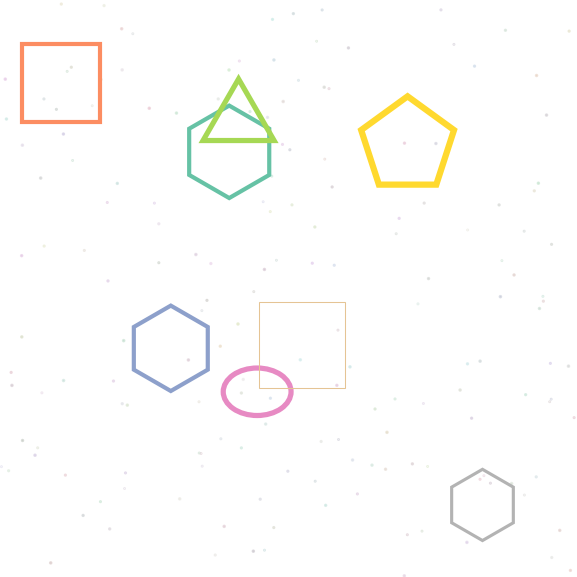[{"shape": "hexagon", "thickness": 2, "radius": 0.4, "center": [0.397, 0.736]}, {"shape": "square", "thickness": 2, "radius": 0.34, "center": [0.105, 0.855]}, {"shape": "hexagon", "thickness": 2, "radius": 0.37, "center": [0.296, 0.396]}, {"shape": "oval", "thickness": 2.5, "radius": 0.29, "center": [0.445, 0.321]}, {"shape": "triangle", "thickness": 2.5, "radius": 0.36, "center": [0.413, 0.791]}, {"shape": "pentagon", "thickness": 3, "radius": 0.42, "center": [0.706, 0.748]}, {"shape": "square", "thickness": 0.5, "radius": 0.37, "center": [0.522, 0.402]}, {"shape": "hexagon", "thickness": 1.5, "radius": 0.31, "center": [0.835, 0.125]}]